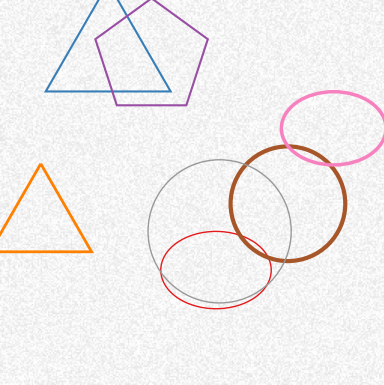[{"shape": "oval", "thickness": 1, "radius": 0.72, "center": [0.561, 0.299]}, {"shape": "triangle", "thickness": 1.5, "radius": 0.94, "center": [0.281, 0.856]}, {"shape": "pentagon", "thickness": 1.5, "radius": 0.77, "center": [0.394, 0.851]}, {"shape": "triangle", "thickness": 2, "radius": 0.76, "center": [0.106, 0.422]}, {"shape": "circle", "thickness": 3, "radius": 0.74, "center": [0.748, 0.471]}, {"shape": "oval", "thickness": 2.5, "radius": 0.68, "center": [0.867, 0.667]}, {"shape": "circle", "thickness": 1, "radius": 0.93, "center": [0.57, 0.399]}]